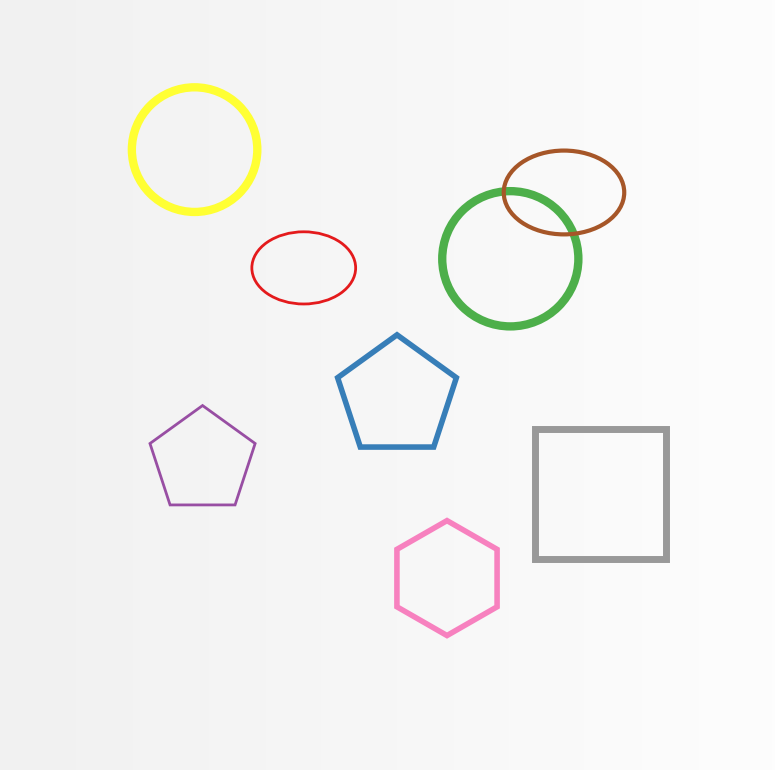[{"shape": "oval", "thickness": 1, "radius": 0.33, "center": [0.392, 0.652]}, {"shape": "pentagon", "thickness": 2, "radius": 0.4, "center": [0.512, 0.485]}, {"shape": "circle", "thickness": 3, "radius": 0.44, "center": [0.658, 0.664]}, {"shape": "pentagon", "thickness": 1, "radius": 0.36, "center": [0.261, 0.402]}, {"shape": "circle", "thickness": 3, "radius": 0.4, "center": [0.251, 0.806]}, {"shape": "oval", "thickness": 1.5, "radius": 0.39, "center": [0.728, 0.75]}, {"shape": "hexagon", "thickness": 2, "radius": 0.37, "center": [0.577, 0.249]}, {"shape": "square", "thickness": 2.5, "radius": 0.42, "center": [0.775, 0.358]}]